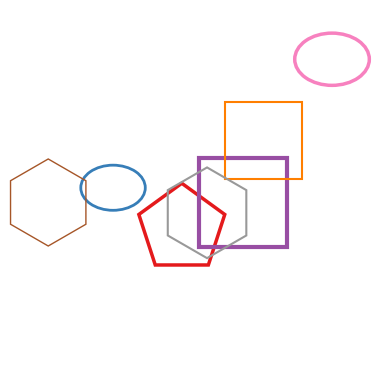[{"shape": "pentagon", "thickness": 2.5, "radius": 0.59, "center": [0.472, 0.407]}, {"shape": "oval", "thickness": 2, "radius": 0.42, "center": [0.294, 0.512]}, {"shape": "square", "thickness": 3, "radius": 0.57, "center": [0.631, 0.474]}, {"shape": "square", "thickness": 1.5, "radius": 0.5, "center": [0.684, 0.636]}, {"shape": "hexagon", "thickness": 1, "radius": 0.57, "center": [0.125, 0.474]}, {"shape": "oval", "thickness": 2.5, "radius": 0.48, "center": [0.862, 0.846]}, {"shape": "hexagon", "thickness": 1.5, "radius": 0.59, "center": [0.538, 0.447]}]